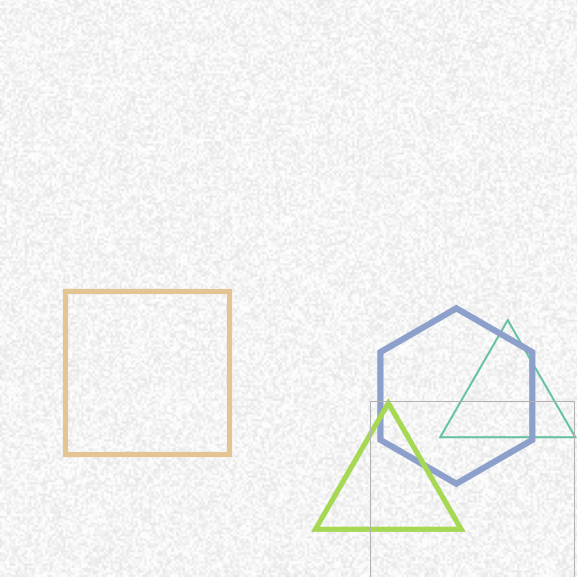[{"shape": "triangle", "thickness": 1, "radius": 0.68, "center": [0.879, 0.31]}, {"shape": "hexagon", "thickness": 3, "radius": 0.76, "center": [0.79, 0.313]}, {"shape": "triangle", "thickness": 2.5, "radius": 0.73, "center": [0.672, 0.155]}, {"shape": "square", "thickness": 2.5, "radius": 0.71, "center": [0.255, 0.354]}, {"shape": "square", "thickness": 0.5, "radius": 0.88, "center": [0.817, 0.128]}]